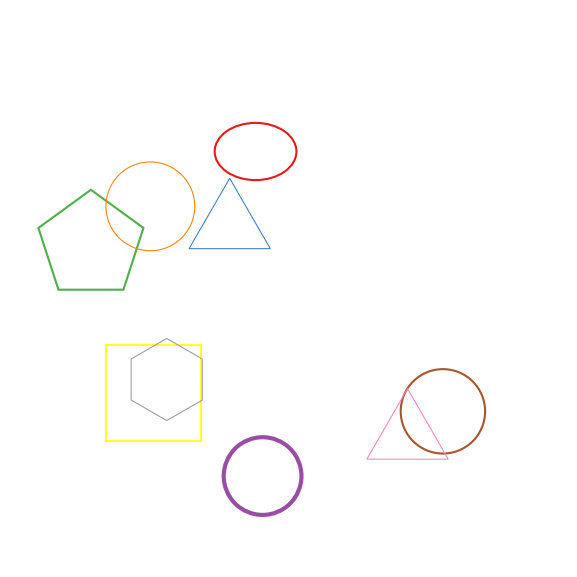[{"shape": "oval", "thickness": 1, "radius": 0.35, "center": [0.443, 0.737]}, {"shape": "triangle", "thickness": 0.5, "radius": 0.41, "center": [0.398, 0.609]}, {"shape": "pentagon", "thickness": 1, "radius": 0.48, "center": [0.157, 0.575]}, {"shape": "circle", "thickness": 2, "radius": 0.34, "center": [0.455, 0.175]}, {"shape": "circle", "thickness": 0.5, "radius": 0.38, "center": [0.26, 0.642]}, {"shape": "square", "thickness": 1, "radius": 0.41, "center": [0.266, 0.318]}, {"shape": "circle", "thickness": 1, "radius": 0.37, "center": [0.767, 0.287]}, {"shape": "triangle", "thickness": 0.5, "radius": 0.41, "center": [0.706, 0.245]}, {"shape": "hexagon", "thickness": 0.5, "radius": 0.36, "center": [0.289, 0.342]}]